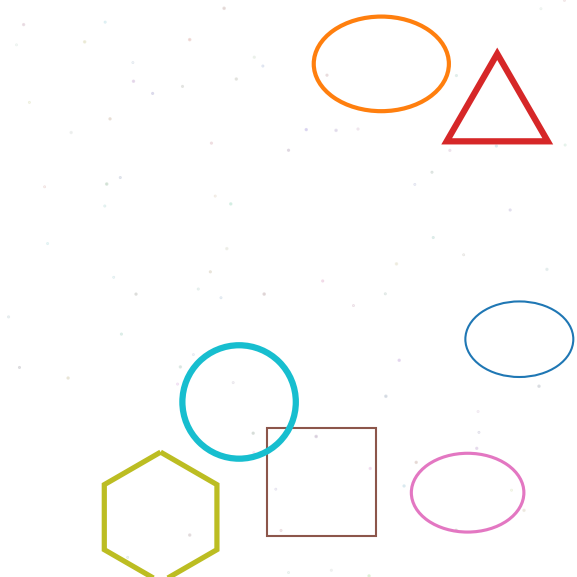[{"shape": "oval", "thickness": 1, "radius": 0.47, "center": [0.899, 0.412]}, {"shape": "oval", "thickness": 2, "radius": 0.59, "center": [0.66, 0.889]}, {"shape": "triangle", "thickness": 3, "radius": 0.51, "center": [0.861, 0.805]}, {"shape": "square", "thickness": 1, "radius": 0.47, "center": [0.557, 0.164]}, {"shape": "oval", "thickness": 1.5, "radius": 0.49, "center": [0.81, 0.146]}, {"shape": "hexagon", "thickness": 2.5, "radius": 0.56, "center": [0.278, 0.104]}, {"shape": "circle", "thickness": 3, "radius": 0.49, "center": [0.414, 0.303]}]